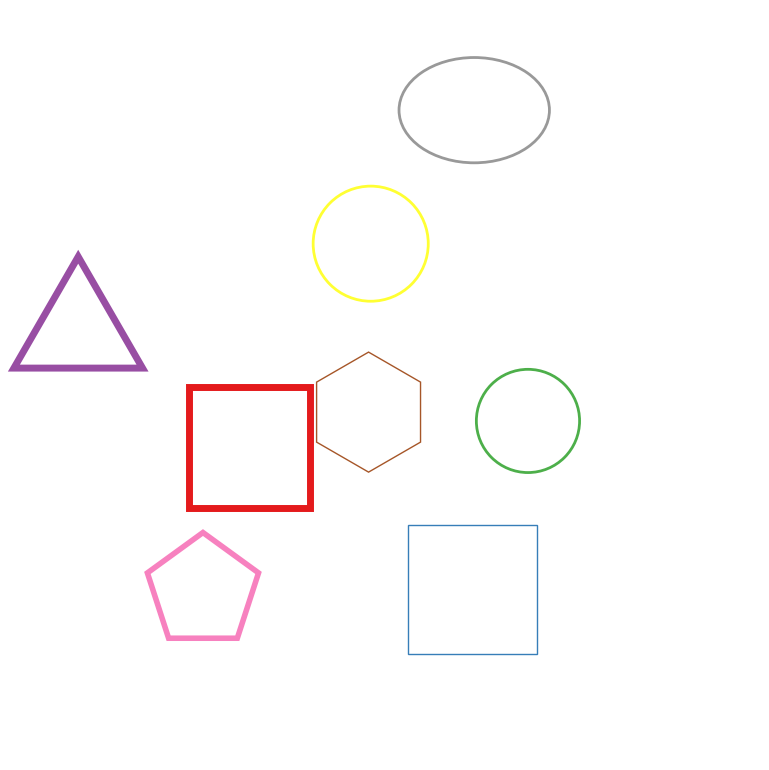[{"shape": "square", "thickness": 2.5, "radius": 0.39, "center": [0.324, 0.419]}, {"shape": "square", "thickness": 0.5, "radius": 0.42, "center": [0.614, 0.235]}, {"shape": "circle", "thickness": 1, "radius": 0.34, "center": [0.686, 0.453]}, {"shape": "triangle", "thickness": 2.5, "radius": 0.48, "center": [0.102, 0.57]}, {"shape": "circle", "thickness": 1, "radius": 0.37, "center": [0.481, 0.684]}, {"shape": "hexagon", "thickness": 0.5, "radius": 0.39, "center": [0.479, 0.465]}, {"shape": "pentagon", "thickness": 2, "radius": 0.38, "center": [0.264, 0.233]}, {"shape": "oval", "thickness": 1, "radius": 0.49, "center": [0.616, 0.857]}]